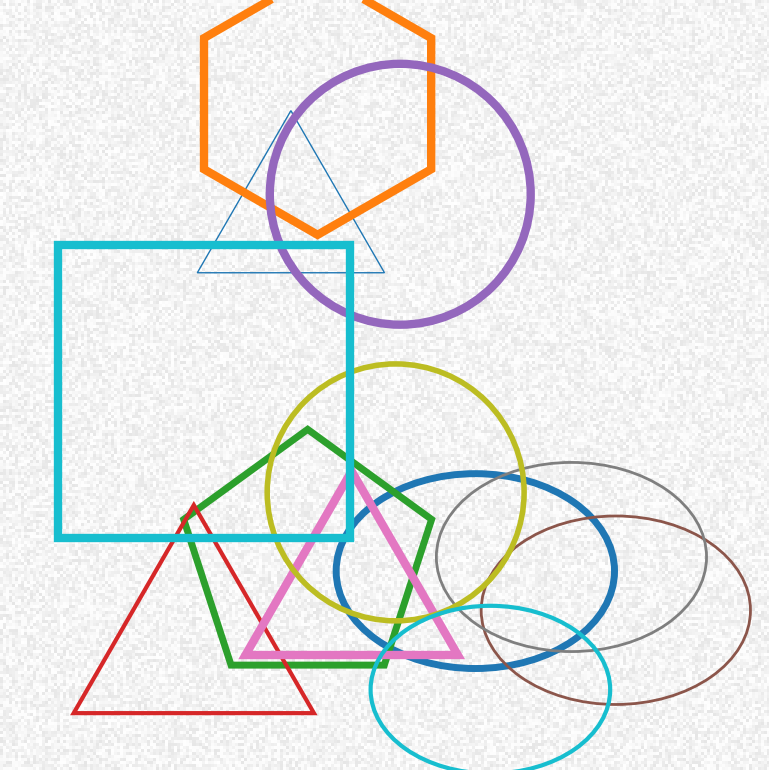[{"shape": "triangle", "thickness": 0.5, "radius": 0.7, "center": [0.378, 0.716]}, {"shape": "oval", "thickness": 2.5, "radius": 0.9, "center": [0.617, 0.258]}, {"shape": "hexagon", "thickness": 3, "radius": 0.85, "center": [0.412, 0.865]}, {"shape": "pentagon", "thickness": 2.5, "radius": 0.85, "center": [0.4, 0.273]}, {"shape": "triangle", "thickness": 1.5, "radius": 0.9, "center": [0.252, 0.164]}, {"shape": "circle", "thickness": 3, "radius": 0.85, "center": [0.52, 0.748]}, {"shape": "oval", "thickness": 1, "radius": 0.87, "center": [0.8, 0.207]}, {"shape": "triangle", "thickness": 3, "radius": 0.8, "center": [0.457, 0.229]}, {"shape": "oval", "thickness": 1, "radius": 0.88, "center": [0.742, 0.277]}, {"shape": "circle", "thickness": 2, "radius": 0.83, "center": [0.514, 0.361]}, {"shape": "square", "thickness": 3, "radius": 0.95, "center": [0.265, 0.491]}, {"shape": "oval", "thickness": 1.5, "radius": 0.78, "center": [0.637, 0.104]}]